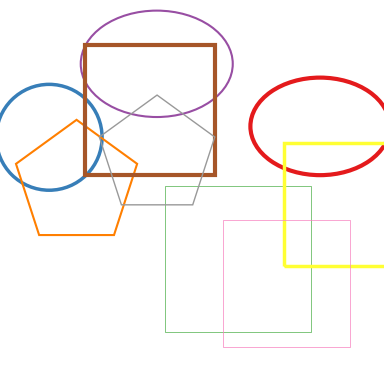[{"shape": "oval", "thickness": 3, "radius": 0.9, "center": [0.831, 0.672]}, {"shape": "circle", "thickness": 2.5, "radius": 0.69, "center": [0.128, 0.643]}, {"shape": "square", "thickness": 0.5, "radius": 0.95, "center": [0.617, 0.328]}, {"shape": "oval", "thickness": 1.5, "radius": 0.99, "center": [0.407, 0.834]}, {"shape": "pentagon", "thickness": 1.5, "radius": 0.83, "center": [0.199, 0.523]}, {"shape": "square", "thickness": 2.5, "radius": 0.8, "center": [0.898, 0.47]}, {"shape": "square", "thickness": 3, "radius": 0.84, "center": [0.39, 0.714]}, {"shape": "square", "thickness": 0.5, "radius": 0.83, "center": [0.745, 0.264]}, {"shape": "pentagon", "thickness": 1, "radius": 0.79, "center": [0.408, 0.595]}]